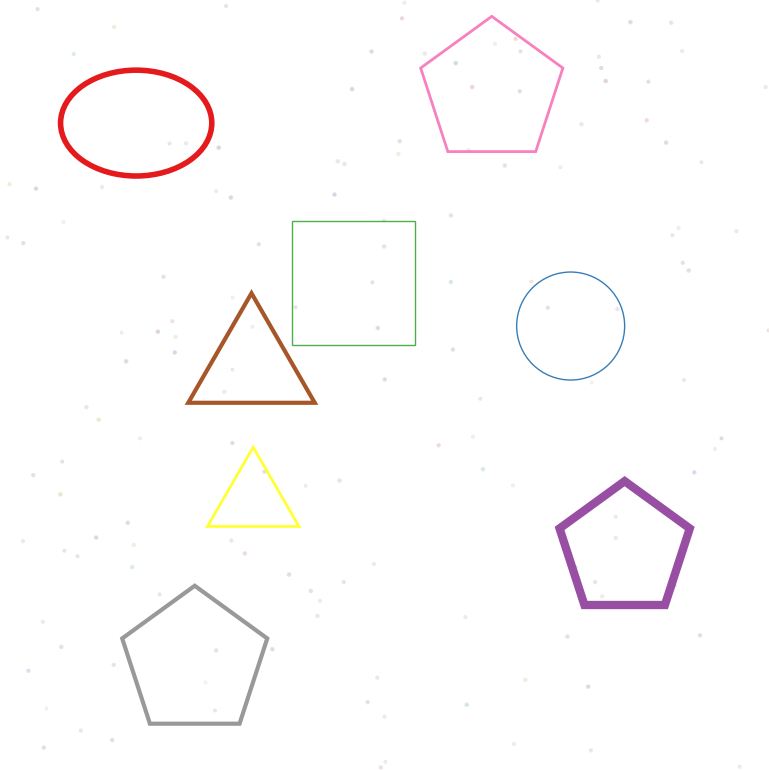[{"shape": "oval", "thickness": 2, "radius": 0.49, "center": [0.177, 0.84]}, {"shape": "circle", "thickness": 0.5, "radius": 0.35, "center": [0.741, 0.577]}, {"shape": "square", "thickness": 0.5, "radius": 0.4, "center": [0.459, 0.632]}, {"shape": "pentagon", "thickness": 3, "radius": 0.44, "center": [0.811, 0.286]}, {"shape": "triangle", "thickness": 1, "radius": 0.34, "center": [0.329, 0.351]}, {"shape": "triangle", "thickness": 1.5, "radius": 0.47, "center": [0.327, 0.524]}, {"shape": "pentagon", "thickness": 1, "radius": 0.49, "center": [0.639, 0.882]}, {"shape": "pentagon", "thickness": 1.5, "radius": 0.5, "center": [0.253, 0.14]}]